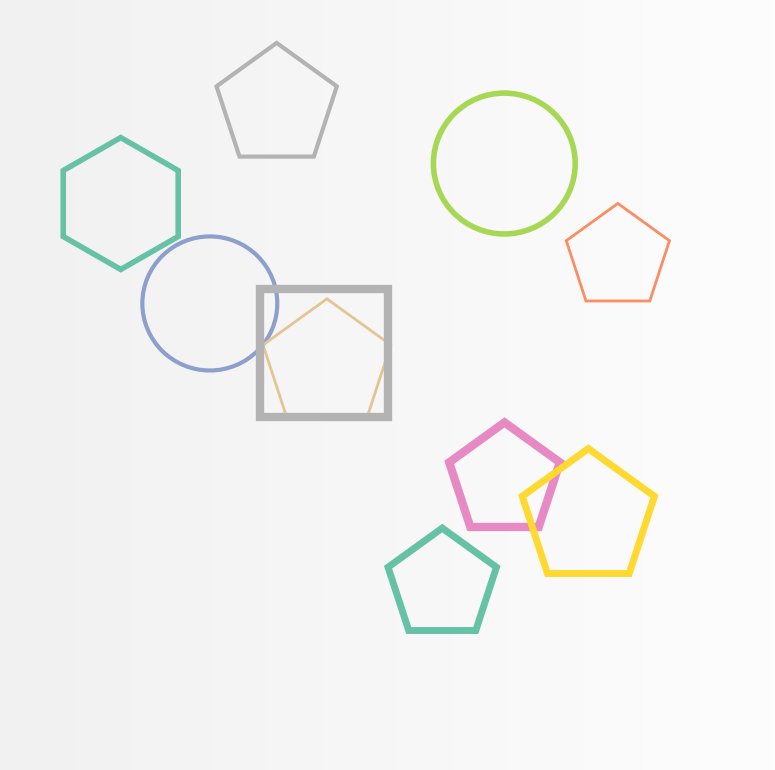[{"shape": "hexagon", "thickness": 2, "radius": 0.43, "center": [0.156, 0.736]}, {"shape": "pentagon", "thickness": 2.5, "radius": 0.37, "center": [0.571, 0.241]}, {"shape": "pentagon", "thickness": 1, "radius": 0.35, "center": [0.797, 0.666]}, {"shape": "circle", "thickness": 1.5, "radius": 0.44, "center": [0.271, 0.606]}, {"shape": "pentagon", "thickness": 3, "radius": 0.38, "center": [0.651, 0.376]}, {"shape": "circle", "thickness": 2, "radius": 0.46, "center": [0.651, 0.788]}, {"shape": "pentagon", "thickness": 2.5, "radius": 0.45, "center": [0.759, 0.328]}, {"shape": "pentagon", "thickness": 1, "radius": 0.43, "center": [0.422, 0.525]}, {"shape": "pentagon", "thickness": 1.5, "radius": 0.41, "center": [0.357, 0.863]}, {"shape": "square", "thickness": 3, "radius": 0.41, "center": [0.418, 0.541]}]